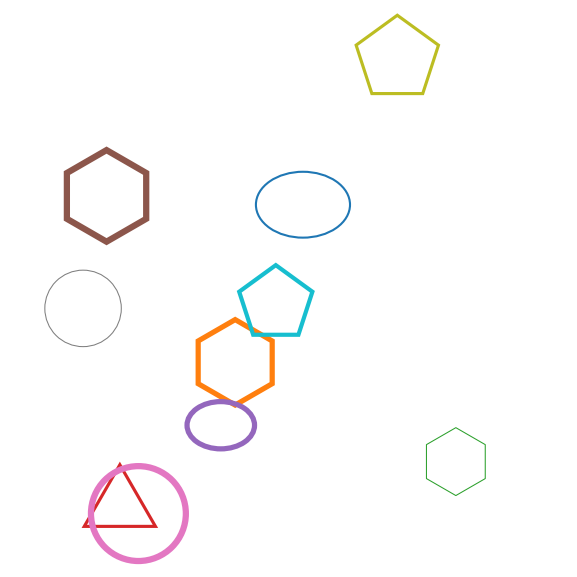[{"shape": "oval", "thickness": 1, "radius": 0.41, "center": [0.525, 0.645]}, {"shape": "hexagon", "thickness": 2.5, "radius": 0.37, "center": [0.407, 0.372]}, {"shape": "hexagon", "thickness": 0.5, "radius": 0.29, "center": [0.789, 0.2]}, {"shape": "triangle", "thickness": 1.5, "radius": 0.36, "center": [0.208, 0.123]}, {"shape": "oval", "thickness": 2.5, "radius": 0.29, "center": [0.382, 0.263]}, {"shape": "hexagon", "thickness": 3, "radius": 0.4, "center": [0.184, 0.66]}, {"shape": "circle", "thickness": 3, "radius": 0.41, "center": [0.24, 0.11]}, {"shape": "circle", "thickness": 0.5, "radius": 0.33, "center": [0.144, 0.465]}, {"shape": "pentagon", "thickness": 1.5, "radius": 0.37, "center": [0.688, 0.898]}, {"shape": "pentagon", "thickness": 2, "radius": 0.33, "center": [0.478, 0.473]}]